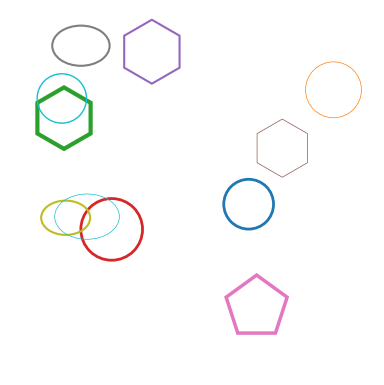[{"shape": "circle", "thickness": 2, "radius": 0.32, "center": [0.646, 0.47]}, {"shape": "circle", "thickness": 0.5, "radius": 0.36, "center": [0.866, 0.767]}, {"shape": "hexagon", "thickness": 3, "radius": 0.4, "center": [0.166, 0.693]}, {"shape": "circle", "thickness": 2, "radius": 0.4, "center": [0.29, 0.404]}, {"shape": "hexagon", "thickness": 1.5, "radius": 0.42, "center": [0.394, 0.866]}, {"shape": "hexagon", "thickness": 0.5, "radius": 0.38, "center": [0.733, 0.615]}, {"shape": "pentagon", "thickness": 2.5, "radius": 0.42, "center": [0.667, 0.202]}, {"shape": "oval", "thickness": 1.5, "radius": 0.37, "center": [0.21, 0.881]}, {"shape": "oval", "thickness": 1.5, "radius": 0.32, "center": [0.171, 0.434]}, {"shape": "oval", "thickness": 0.5, "radius": 0.42, "center": [0.226, 0.437]}, {"shape": "circle", "thickness": 1, "radius": 0.32, "center": [0.161, 0.744]}]